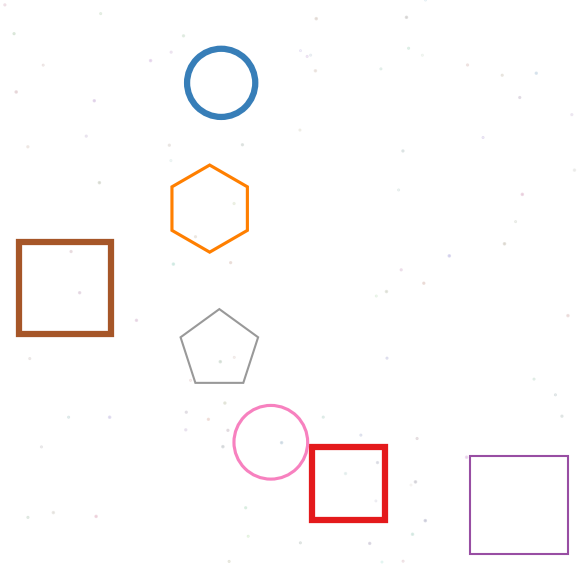[{"shape": "square", "thickness": 3, "radius": 0.31, "center": [0.603, 0.162]}, {"shape": "circle", "thickness": 3, "radius": 0.3, "center": [0.383, 0.856]}, {"shape": "square", "thickness": 1, "radius": 0.43, "center": [0.898, 0.125]}, {"shape": "hexagon", "thickness": 1.5, "radius": 0.38, "center": [0.363, 0.638]}, {"shape": "square", "thickness": 3, "radius": 0.4, "center": [0.112, 0.5]}, {"shape": "circle", "thickness": 1.5, "radius": 0.32, "center": [0.469, 0.233]}, {"shape": "pentagon", "thickness": 1, "radius": 0.35, "center": [0.38, 0.393]}]